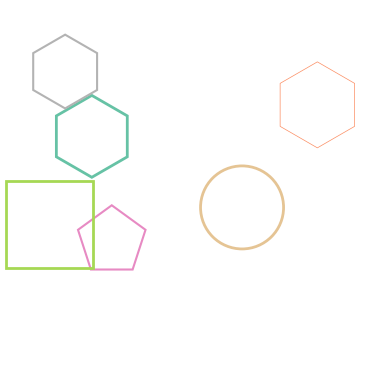[{"shape": "hexagon", "thickness": 2, "radius": 0.53, "center": [0.238, 0.646]}, {"shape": "hexagon", "thickness": 0.5, "radius": 0.56, "center": [0.824, 0.728]}, {"shape": "pentagon", "thickness": 1.5, "radius": 0.46, "center": [0.29, 0.375]}, {"shape": "square", "thickness": 2, "radius": 0.57, "center": [0.128, 0.417]}, {"shape": "circle", "thickness": 2, "radius": 0.54, "center": [0.629, 0.461]}, {"shape": "hexagon", "thickness": 1.5, "radius": 0.48, "center": [0.169, 0.814]}]